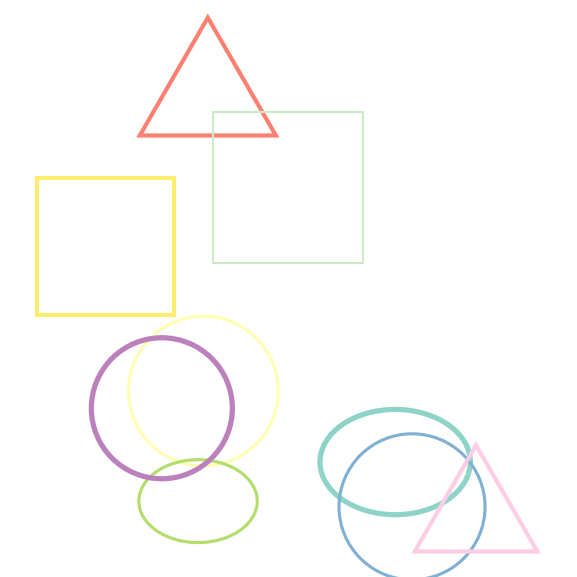[{"shape": "oval", "thickness": 2.5, "radius": 0.65, "center": [0.684, 0.199]}, {"shape": "circle", "thickness": 1.5, "radius": 0.65, "center": [0.352, 0.322]}, {"shape": "triangle", "thickness": 2, "radius": 0.68, "center": [0.36, 0.833]}, {"shape": "circle", "thickness": 1.5, "radius": 0.63, "center": [0.713, 0.122]}, {"shape": "oval", "thickness": 1.5, "radius": 0.51, "center": [0.343, 0.131]}, {"shape": "triangle", "thickness": 2, "radius": 0.61, "center": [0.824, 0.105]}, {"shape": "circle", "thickness": 2.5, "radius": 0.61, "center": [0.28, 0.292]}, {"shape": "square", "thickness": 1, "radius": 0.65, "center": [0.499, 0.675]}, {"shape": "square", "thickness": 2, "radius": 0.59, "center": [0.182, 0.573]}]